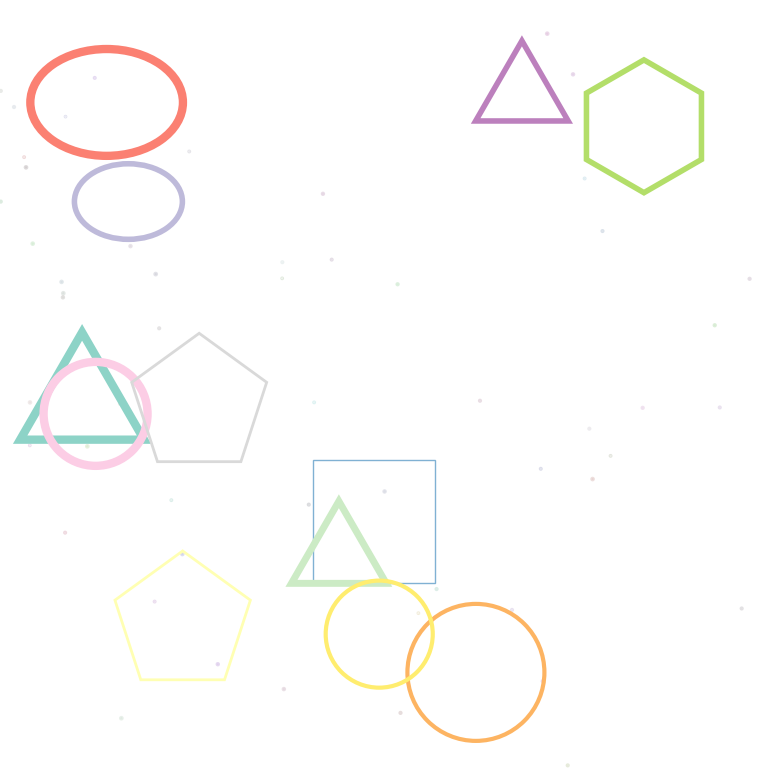[{"shape": "triangle", "thickness": 3, "radius": 0.46, "center": [0.107, 0.475]}, {"shape": "pentagon", "thickness": 1, "radius": 0.46, "center": [0.237, 0.192]}, {"shape": "oval", "thickness": 2, "radius": 0.35, "center": [0.167, 0.738]}, {"shape": "oval", "thickness": 3, "radius": 0.5, "center": [0.138, 0.867]}, {"shape": "square", "thickness": 0.5, "radius": 0.4, "center": [0.486, 0.323]}, {"shape": "circle", "thickness": 1.5, "radius": 0.44, "center": [0.618, 0.127]}, {"shape": "hexagon", "thickness": 2, "radius": 0.43, "center": [0.836, 0.836]}, {"shape": "circle", "thickness": 3, "radius": 0.34, "center": [0.124, 0.463]}, {"shape": "pentagon", "thickness": 1, "radius": 0.46, "center": [0.259, 0.475]}, {"shape": "triangle", "thickness": 2, "radius": 0.35, "center": [0.678, 0.878]}, {"shape": "triangle", "thickness": 2.5, "radius": 0.36, "center": [0.44, 0.278]}, {"shape": "circle", "thickness": 1.5, "radius": 0.35, "center": [0.492, 0.176]}]